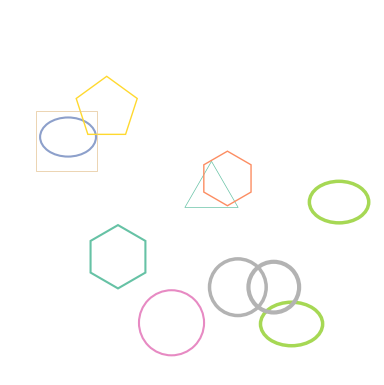[{"shape": "triangle", "thickness": 0.5, "radius": 0.4, "center": [0.549, 0.501]}, {"shape": "hexagon", "thickness": 1.5, "radius": 0.41, "center": [0.306, 0.333]}, {"shape": "hexagon", "thickness": 1, "radius": 0.35, "center": [0.591, 0.537]}, {"shape": "oval", "thickness": 1.5, "radius": 0.36, "center": [0.177, 0.644]}, {"shape": "circle", "thickness": 1.5, "radius": 0.42, "center": [0.445, 0.162]}, {"shape": "oval", "thickness": 2.5, "radius": 0.4, "center": [0.757, 0.158]}, {"shape": "oval", "thickness": 2.5, "radius": 0.39, "center": [0.881, 0.475]}, {"shape": "pentagon", "thickness": 1, "radius": 0.42, "center": [0.277, 0.718]}, {"shape": "square", "thickness": 0.5, "radius": 0.39, "center": [0.172, 0.633]}, {"shape": "circle", "thickness": 3, "radius": 0.33, "center": [0.711, 0.254]}, {"shape": "circle", "thickness": 2.5, "radius": 0.37, "center": [0.618, 0.254]}]